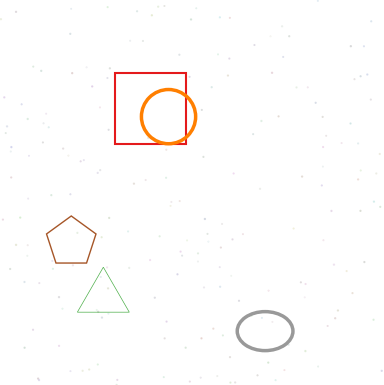[{"shape": "square", "thickness": 1.5, "radius": 0.46, "center": [0.391, 0.718]}, {"shape": "triangle", "thickness": 0.5, "radius": 0.39, "center": [0.268, 0.228]}, {"shape": "circle", "thickness": 2.5, "radius": 0.35, "center": [0.438, 0.697]}, {"shape": "pentagon", "thickness": 1, "radius": 0.34, "center": [0.185, 0.371]}, {"shape": "oval", "thickness": 2.5, "radius": 0.36, "center": [0.689, 0.14]}]